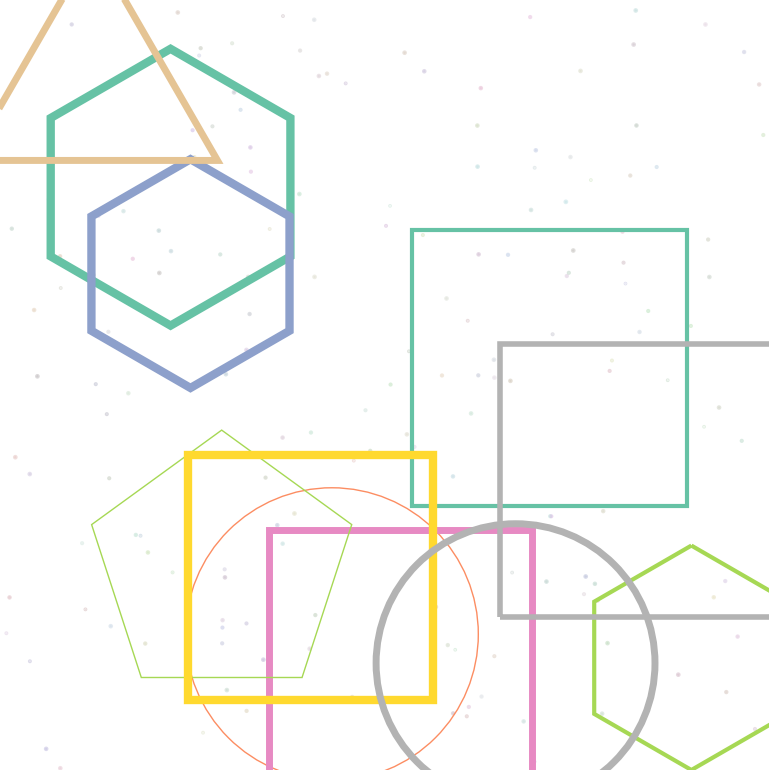[{"shape": "square", "thickness": 1.5, "radius": 0.89, "center": [0.713, 0.522]}, {"shape": "hexagon", "thickness": 3, "radius": 0.9, "center": [0.222, 0.757]}, {"shape": "circle", "thickness": 0.5, "radius": 0.95, "center": [0.431, 0.176]}, {"shape": "hexagon", "thickness": 3, "radius": 0.74, "center": [0.247, 0.645]}, {"shape": "square", "thickness": 2.5, "radius": 0.85, "center": [0.52, 0.141]}, {"shape": "pentagon", "thickness": 0.5, "radius": 0.89, "center": [0.288, 0.264]}, {"shape": "hexagon", "thickness": 1.5, "radius": 0.73, "center": [0.898, 0.146]}, {"shape": "square", "thickness": 3, "radius": 0.8, "center": [0.403, 0.25]}, {"shape": "triangle", "thickness": 2.5, "radius": 0.93, "center": [0.121, 0.885]}, {"shape": "square", "thickness": 2, "radius": 0.89, "center": [0.826, 0.376]}, {"shape": "circle", "thickness": 2.5, "radius": 0.91, "center": [0.67, 0.139]}]